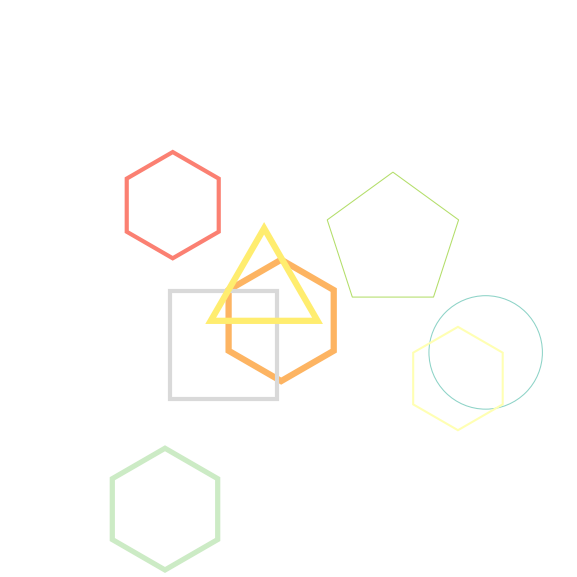[{"shape": "circle", "thickness": 0.5, "radius": 0.49, "center": [0.841, 0.389]}, {"shape": "hexagon", "thickness": 1, "radius": 0.45, "center": [0.793, 0.344]}, {"shape": "hexagon", "thickness": 2, "radius": 0.46, "center": [0.299, 0.644]}, {"shape": "hexagon", "thickness": 3, "radius": 0.53, "center": [0.487, 0.444]}, {"shape": "pentagon", "thickness": 0.5, "radius": 0.6, "center": [0.68, 0.581]}, {"shape": "square", "thickness": 2, "radius": 0.47, "center": [0.387, 0.402]}, {"shape": "hexagon", "thickness": 2.5, "radius": 0.53, "center": [0.286, 0.118]}, {"shape": "triangle", "thickness": 3, "radius": 0.53, "center": [0.457, 0.497]}]